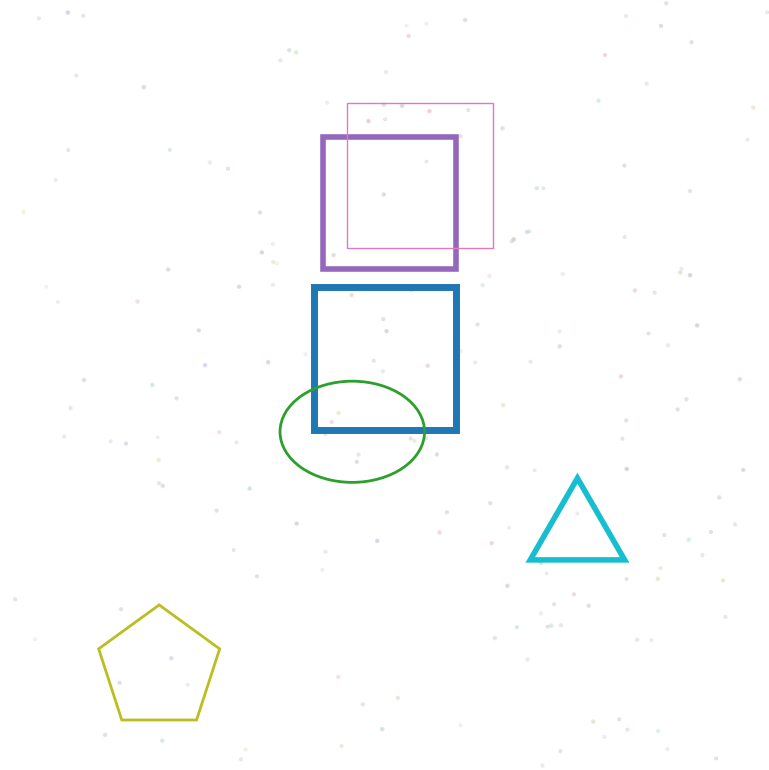[{"shape": "square", "thickness": 2.5, "radius": 0.46, "center": [0.5, 0.534]}, {"shape": "oval", "thickness": 1, "radius": 0.47, "center": [0.458, 0.439]}, {"shape": "square", "thickness": 2, "radius": 0.43, "center": [0.506, 0.736]}, {"shape": "square", "thickness": 0.5, "radius": 0.47, "center": [0.545, 0.772]}, {"shape": "pentagon", "thickness": 1, "radius": 0.41, "center": [0.207, 0.132]}, {"shape": "triangle", "thickness": 2, "radius": 0.35, "center": [0.75, 0.308]}]